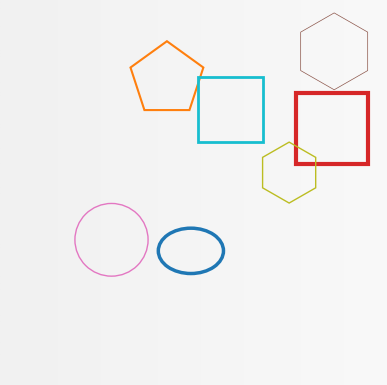[{"shape": "oval", "thickness": 2.5, "radius": 0.42, "center": [0.493, 0.348]}, {"shape": "pentagon", "thickness": 1.5, "radius": 0.49, "center": [0.431, 0.794]}, {"shape": "square", "thickness": 3, "radius": 0.46, "center": [0.857, 0.666]}, {"shape": "hexagon", "thickness": 0.5, "radius": 0.5, "center": [0.862, 0.867]}, {"shape": "circle", "thickness": 1, "radius": 0.47, "center": [0.288, 0.377]}, {"shape": "hexagon", "thickness": 1, "radius": 0.4, "center": [0.746, 0.552]}, {"shape": "square", "thickness": 2, "radius": 0.42, "center": [0.594, 0.716]}]